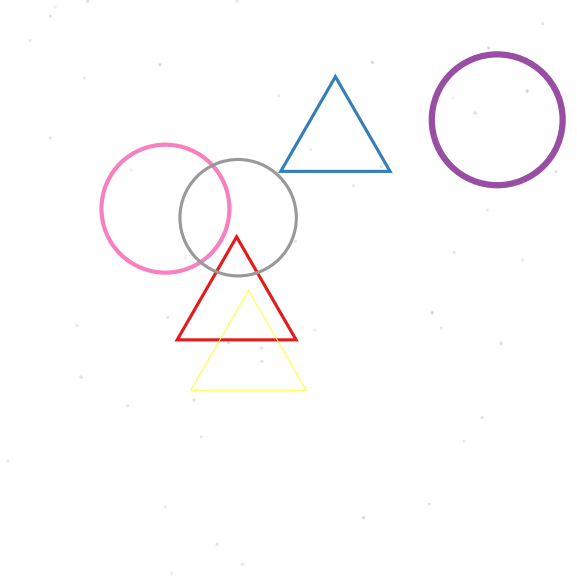[{"shape": "triangle", "thickness": 1.5, "radius": 0.59, "center": [0.41, 0.47]}, {"shape": "triangle", "thickness": 1.5, "radius": 0.55, "center": [0.581, 0.757]}, {"shape": "circle", "thickness": 3, "radius": 0.57, "center": [0.861, 0.792]}, {"shape": "triangle", "thickness": 0.5, "radius": 0.58, "center": [0.43, 0.381]}, {"shape": "circle", "thickness": 2, "radius": 0.55, "center": [0.286, 0.638]}, {"shape": "circle", "thickness": 1.5, "radius": 0.5, "center": [0.412, 0.622]}]